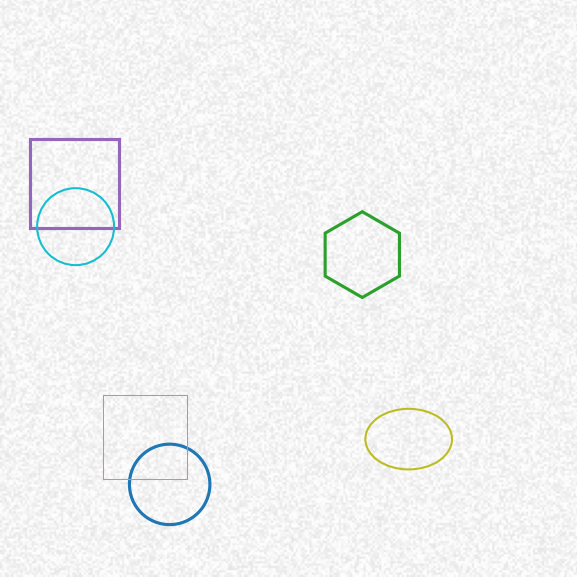[{"shape": "circle", "thickness": 1.5, "radius": 0.35, "center": [0.294, 0.16]}, {"shape": "hexagon", "thickness": 1.5, "radius": 0.37, "center": [0.627, 0.558]}, {"shape": "square", "thickness": 1.5, "radius": 0.39, "center": [0.13, 0.681]}, {"shape": "square", "thickness": 0.5, "radius": 0.36, "center": [0.252, 0.242]}, {"shape": "oval", "thickness": 1, "radius": 0.37, "center": [0.708, 0.239]}, {"shape": "circle", "thickness": 1, "radius": 0.33, "center": [0.131, 0.607]}]